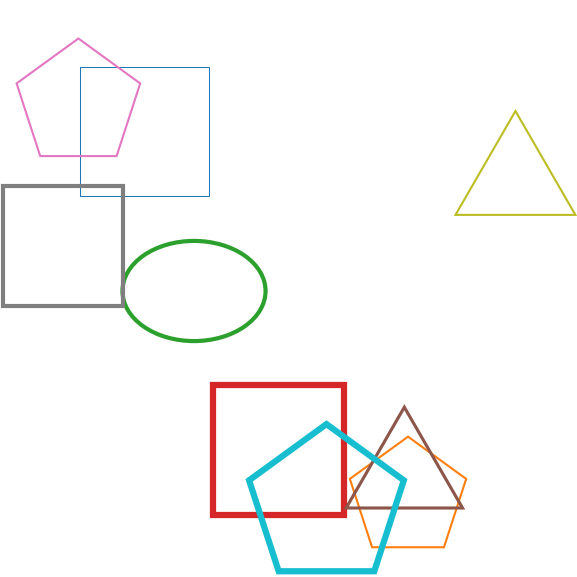[{"shape": "square", "thickness": 0.5, "radius": 0.56, "center": [0.251, 0.771]}, {"shape": "pentagon", "thickness": 1, "radius": 0.53, "center": [0.707, 0.137]}, {"shape": "oval", "thickness": 2, "radius": 0.62, "center": [0.336, 0.495]}, {"shape": "square", "thickness": 3, "radius": 0.57, "center": [0.482, 0.22]}, {"shape": "triangle", "thickness": 1.5, "radius": 0.58, "center": [0.7, 0.178]}, {"shape": "pentagon", "thickness": 1, "radius": 0.56, "center": [0.136, 0.82]}, {"shape": "square", "thickness": 2, "radius": 0.52, "center": [0.11, 0.573]}, {"shape": "triangle", "thickness": 1, "radius": 0.6, "center": [0.893, 0.687]}, {"shape": "pentagon", "thickness": 3, "radius": 0.7, "center": [0.565, 0.124]}]